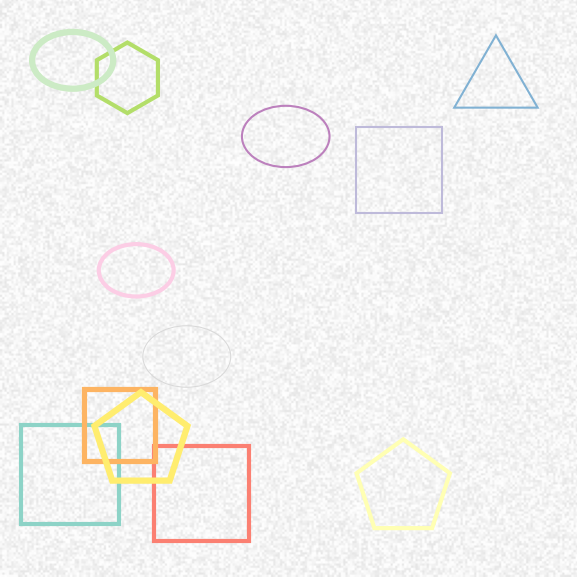[{"shape": "square", "thickness": 2, "radius": 0.43, "center": [0.121, 0.177]}, {"shape": "pentagon", "thickness": 2, "radius": 0.43, "center": [0.698, 0.153]}, {"shape": "square", "thickness": 1, "radius": 0.37, "center": [0.692, 0.705]}, {"shape": "square", "thickness": 2, "radius": 0.41, "center": [0.349, 0.145]}, {"shape": "triangle", "thickness": 1, "radius": 0.42, "center": [0.859, 0.854]}, {"shape": "square", "thickness": 2.5, "radius": 0.31, "center": [0.207, 0.263]}, {"shape": "hexagon", "thickness": 2, "radius": 0.31, "center": [0.221, 0.864]}, {"shape": "oval", "thickness": 2, "radius": 0.32, "center": [0.236, 0.531]}, {"shape": "oval", "thickness": 0.5, "radius": 0.38, "center": [0.323, 0.382]}, {"shape": "oval", "thickness": 1, "radius": 0.38, "center": [0.495, 0.763]}, {"shape": "oval", "thickness": 3, "radius": 0.35, "center": [0.126, 0.895]}, {"shape": "pentagon", "thickness": 3, "radius": 0.42, "center": [0.244, 0.235]}]